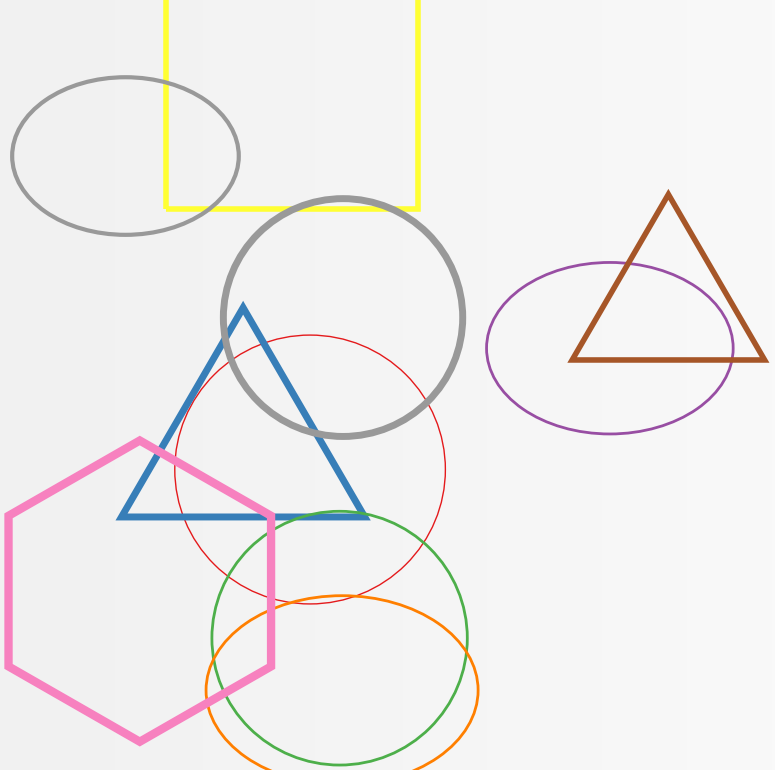[{"shape": "circle", "thickness": 0.5, "radius": 0.87, "center": [0.4, 0.39]}, {"shape": "triangle", "thickness": 2.5, "radius": 0.91, "center": [0.314, 0.419]}, {"shape": "circle", "thickness": 1, "radius": 0.82, "center": [0.438, 0.171]}, {"shape": "oval", "thickness": 1, "radius": 0.8, "center": [0.787, 0.548]}, {"shape": "oval", "thickness": 1, "radius": 0.88, "center": [0.441, 0.104]}, {"shape": "square", "thickness": 2, "radius": 0.81, "center": [0.377, 0.891]}, {"shape": "triangle", "thickness": 2, "radius": 0.72, "center": [0.862, 0.604]}, {"shape": "hexagon", "thickness": 3, "radius": 0.98, "center": [0.18, 0.232]}, {"shape": "circle", "thickness": 2.5, "radius": 0.77, "center": [0.443, 0.588]}, {"shape": "oval", "thickness": 1.5, "radius": 0.73, "center": [0.162, 0.797]}]